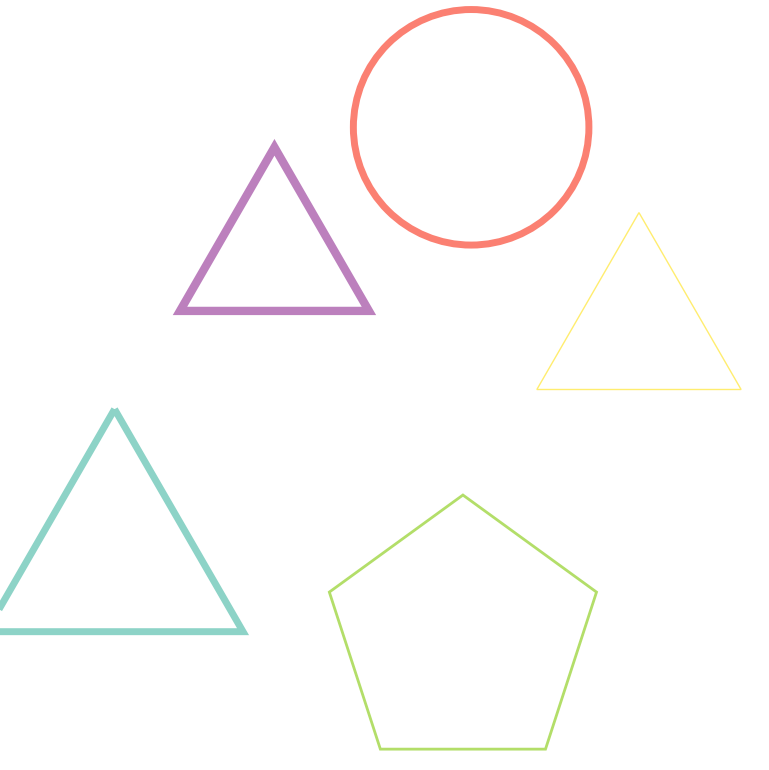[{"shape": "triangle", "thickness": 2.5, "radius": 0.96, "center": [0.149, 0.276]}, {"shape": "circle", "thickness": 2.5, "radius": 0.76, "center": [0.612, 0.835]}, {"shape": "pentagon", "thickness": 1, "radius": 0.91, "center": [0.601, 0.175]}, {"shape": "triangle", "thickness": 3, "radius": 0.71, "center": [0.356, 0.667]}, {"shape": "triangle", "thickness": 0.5, "radius": 0.77, "center": [0.83, 0.571]}]